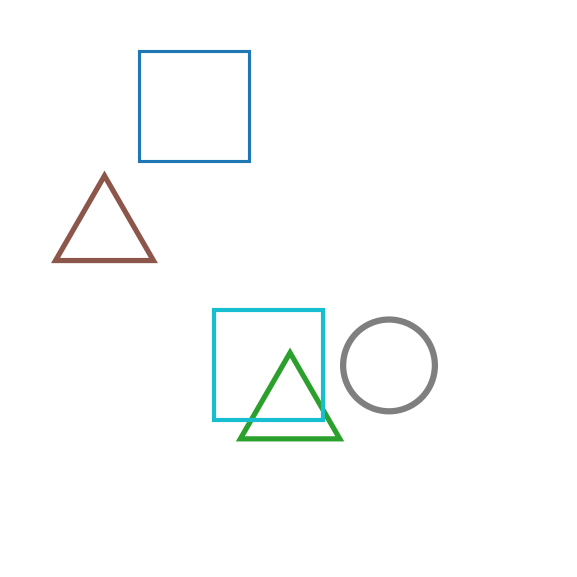[{"shape": "square", "thickness": 1.5, "radius": 0.48, "center": [0.335, 0.816]}, {"shape": "triangle", "thickness": 2.5, "radius": 0.5, "center": [0.502, 0.289]}, {"shape": "triangle", "thickness": 2.5, "radius": 0.49, "center": [0.181, 0.597]}, {"shape": "circle", "thickness": 3, "radius": 0.4, "center": [0.674, 0.366]}, {"shape": "square", "thickness": 2, "radius": 0.47, "center": [0.465, 0.367]}]